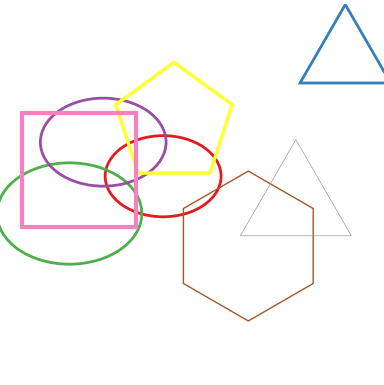[{"shape": "oval", "thickness": 2, "radius": 0.75, "center": [0.424, 0.542]}, {"shape": "triangle", "thickness": 2, "radius": 0.68, "center": [0.897, 0.852]}, {"shape": "oval", "thickness": 2, "radius": 0.94, "center": [0.18, 0.445]}, {"shape": "oval", "thickness": 2, "radius": 0.82, "center": [0.268, 0.631]}, {"shape": "pentagon", "thickness": 2.5, "radius": 0.79, "center": [0.452, 0.679]}, {"shape": "hexagon", "thickness": 1, "radius": 0.97, "center": [0.645, 0.361]}, {"shape": "square", "thickness": 3, "radius": 0.74, "center": [0.206, 0.558]}, {"shape": "triangle", "thickness": 0.5, "radius": 0.83, "center": [0.768, 0.471]}]